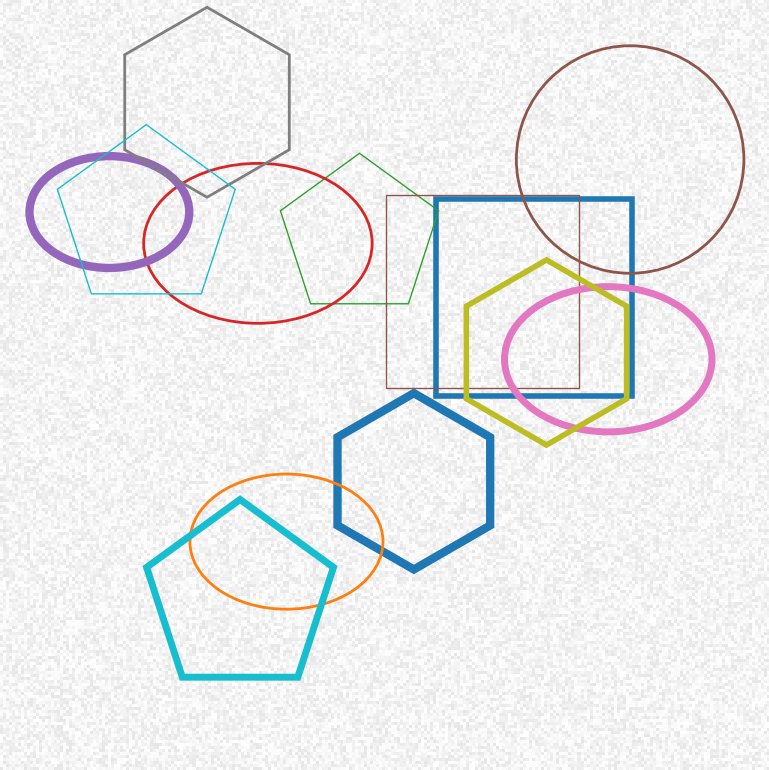[{"shape": "square", "thickness": 2, "radius": 0.64, "center": [0.693, 0.614]}, {"shape": "hexagon", "thickness": 3, "radius": 0.57, "center": [0.537, 0.375]}, {"shape": "oval", "thickness": 1, "radius": 0.63, "center": [0.372, 0.297]}, {"shape": "pentagon", "thickness": 0.5, "radius": 0.54, "center": [0.467, 0.693]}, {"shape": "oval", "thickness": 1, "radius": 0.74, "center": [0.335, 0.684]}, {"shape": "oval", "thickness": 3, "radius": 0.52, "center": [0.142, 0.725]}, {"shape": "square", "thickness": 0.5, "radius": 0.63, "center": [0.626, 0.622]}, {"shape": "circle", "thickness": 1, "radius": 0.74, "center": [0.818, 0.793]}, {"shape": "oval", "thickness": 2.5, "radius": 0.67, "center": [0.79, 0.533]}, {"shape": "hexagon", "thickness": 1, "radius": 0.62, "center": [0.269, 0.867]}, {"shape": "hexagon", "thickness": 2, "radius": 0.6, "center": [0.71, 0.542]}, {"shape": "pentagon", "thickness": 2.5, "radius": 0.64, "center": [0.312, 0.224]}, {"shape": "pentagon", "thickness": 0.5, "radius": 0.61, "center": [0.19, 0.717]}]